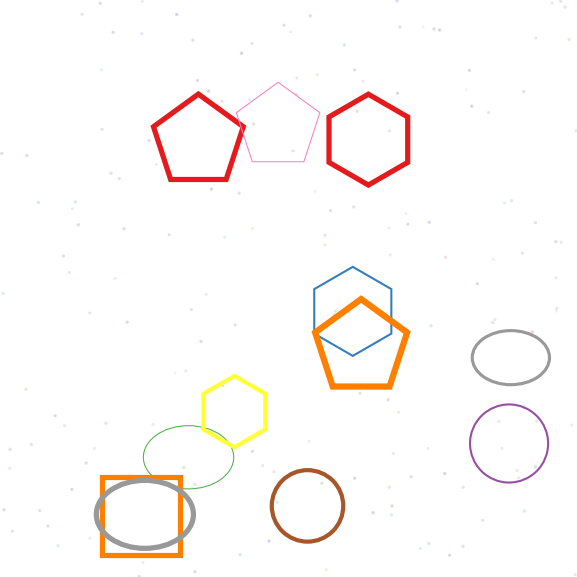[{"shape": "pentagon", "thickness": 2.5, "radius": 0.41, "center": [0.344, 0.754]}, {"shape": "hexagon", "thickness": 2.5, "radius": 0.39, "center": [0.638, 0.757]}, {"shape": "hexagon", "thickness": 1, "radius": 0.39, "center": [0.611, 0.46]}, {"shape": "oval", "thickness": 0.5, "radius": 0.39, "center": [0.326, 0.207]}, {"shape": "circle", "thickness": 1, "radius": 0.34, "center": [0.882, 0.231]}, {"shape": "pentagon", "thickness": 3, "radius": 0.42, "center": [0.625, 0.398]}, {"shape": "square", "thickness": 2.5, "radius": 0.34, "center": [0.244, 0.106]}, {"shape": "hexagon", "thickness": 2, "radius": 0.31, "center": [0.406, 0.286]}, {"shape": "circle", "thickness": 2, "radius": 0.31, "center": [0.533, 0.123]}, {"shape": "pentagon", "thickness": 0.5, "radius": 0.38, "center": [0.482, 0.781]}, {"shape": "oval", "thickness": 2.5, "radius": 0.42, "center": [0.251, 0.108]}, {"shape": "oval", "thickness": 1.5, "radius": 0.33, "center": [0.885, 0.38]}]